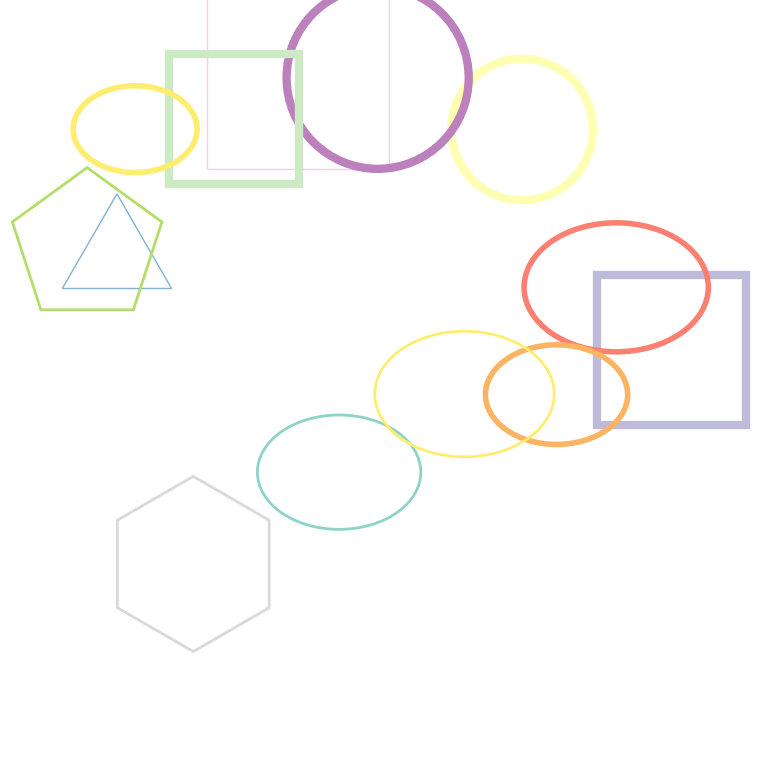[{"shape": "oval", "thickness": 1, "radius": 0.53, "center": [0.44, 0.387]}, {"shape": "circle", "thickness": 3, "radius": 0.46, "center": [0.678, 0.832]}, {"shape": "square", "thickness": 3, "radius": 0.49, "center": [0.872, 0.545]}, {"shape": "oval", "thickness": 2, "radius": 0.6, "center": [0.8, 0.627]}, {"shape": "triangle", "thickness": 0.5, "radius": 0.41, "center": [0.152, 0.666]}, {"shape": "oval", "thickness": 2, "radius": 0.46, "center": [0.723, 0.488]}, {"shape": "pentagon", "thickness": 1, "radius": 0.51, "center": [0.113, 0.68]}, {"shape": "square", "thickness": 0.5, "radius": 0.59, "center": [0.387, 0.899]}, {"shape": "hexagon", "thickness": 1, "radius": 0.57, "center": [0.251, 0.268]}, {"shape": "circle", "thickness": 3, "radius": 0.59, "center": [0.49, 0.899]}, {"shape": "square", "thickness": 3, "radius": 0.42, "center": [0.304, 0.846]}, {"shape": "oval", "thickness": 2, "radius": 0.4, "center": [0.175, 0.832]}, {"shape": "oval", "thickness": 1, "radius": 0.58, "center": [0.603, 0.488]}]